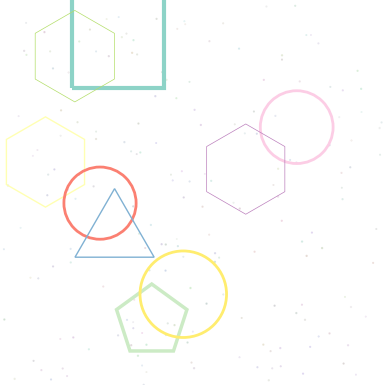[{"shape": "square", "thickness": 3, "radius": 0.6, "center": [0.308, 0.891]}, {"shape": "hexagon", "thickness": 1, "radius": 0.59, "center": [0.118, 0.579]}, {"shape": "circle", "thickness": 2, "radius": 0.47, "center": [0.26, 0.472]}, {"shape": "triangle", "thickness": 1, "radius": 0.59, "center": [0.298, 0.391]}, {"shape": "hexagon", "thickness": 0.5, "radius": 0.59, "center": [0.194, 0.854]}, {"shape": "circle", "thickness": 2, "radius": 0.47, "center": [0.771, 0.67]}, {"shape": "hexagon", "thickness": 0.5, "radius": 0.59, "center": [0.638, 0.561]}, {"shape": "pentagon", "thickness": 2.5, "radius": 0.48, "center": [0.394, 0.166]}, {"shape": "circle", "thickness": 2, "radius": 0.56, "center": [0.476, 0.236]}]